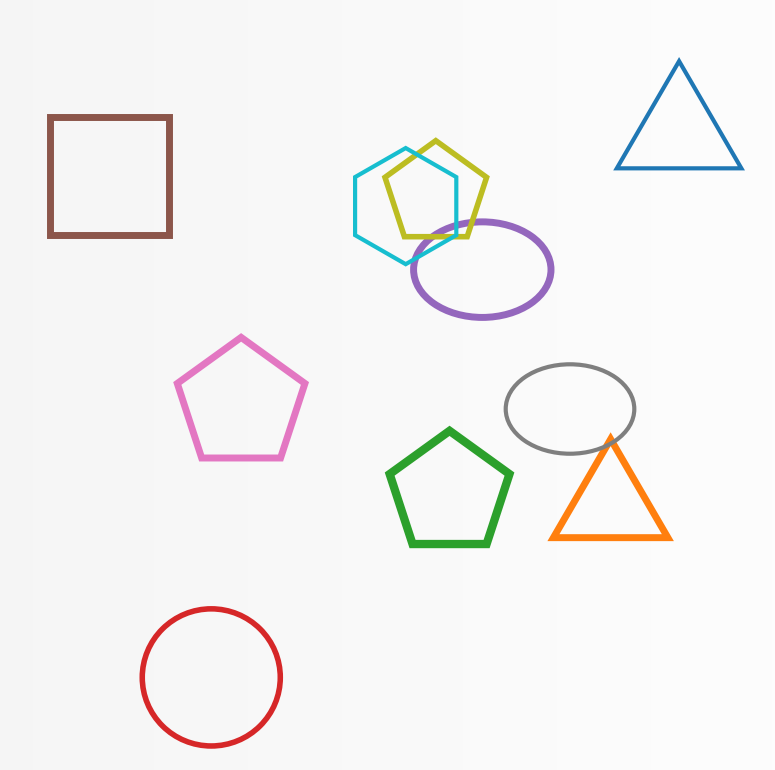[{"shape": "triangle", "thickness": 1.5, "radius": 0.46, "center": [0.876, 0.828]}, {"shape": "triangle", "thickness": 2.5, "radius": 0.43, "center": [0.788, 0.344]}, {"shape": "pentagon", "thickness": 3, "radius": 0.41, "center": [0.58, 0.359]}, {"shape": "circle", "thickness": 2, "radius": 0.45, "center": [0.273, 0.12]}, {"shape": "oval", "thickness": 2.5, "radius": 0.44, "center": [0.622, 0.65]}, {"shape": "square", "thickness": 2.5, "radius": 0.38, "center": [0.141, 0.772]}, {"shape": "pentagon", "thickness": 2.5, "radius": 0.43, "center": [0.311, 0.475]}, {"shape": "oval", "thickness": 1.5, "radius": 0.41, "center": [0.735, 0.469]}, {"shape": "pentagon", "thickness": 2, "radius": 0.34, "center": [0.562, 0.748]}, {"shape": "hexagon", "thickness": 1.5, "radius": 0.38, "center": [0.523, 0.732]}]